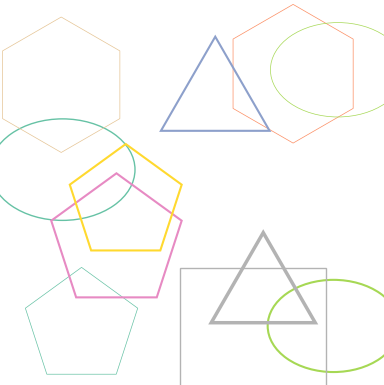[{"shape": "pentagon", "thickness": 0.5, "radius": 0.77, "center": [0.212, 0.152]}, {"shape": "oval", "thickness": 1, "radius": 0.94, "center": [0.162, 0.559]}, {"shape": "hexagon", "thickness": 0.5, "radius": 0.9, "center": [0.761, 0.808]}, {"shape": "triangle", "thickness": 1.5, "radius": 0.81, "center": [0.559, 0.742]}, {"shape": "pentagon", "thickness": 1.5, "radius": 0.89, "center": [0.302, 0.372]}, {"shape": "oval", "thickness": 0.5, "radius": 0.88, "center": [0.878, 0.819]}, {"shape": "oval", "thickness": 1.5, "radius": 0.86, "center": [0.866, 0.153]}, {"shape": "pentagon", "thickness": 1.5, "radius": 0.76, "center": [0.327, 0.473]}, {"shape": "hexagon", "thickness": 0.5, "radius": 0.88, "center": [0.159, 0.78]}, {"shape": "square", "thickness": 1, "radius": 0.95, "center": [0.656, 0.114]}, {"shape": "triangle", "thickness": 2.5, "radius": 0.78, "center": [0.684, 0.24]}]